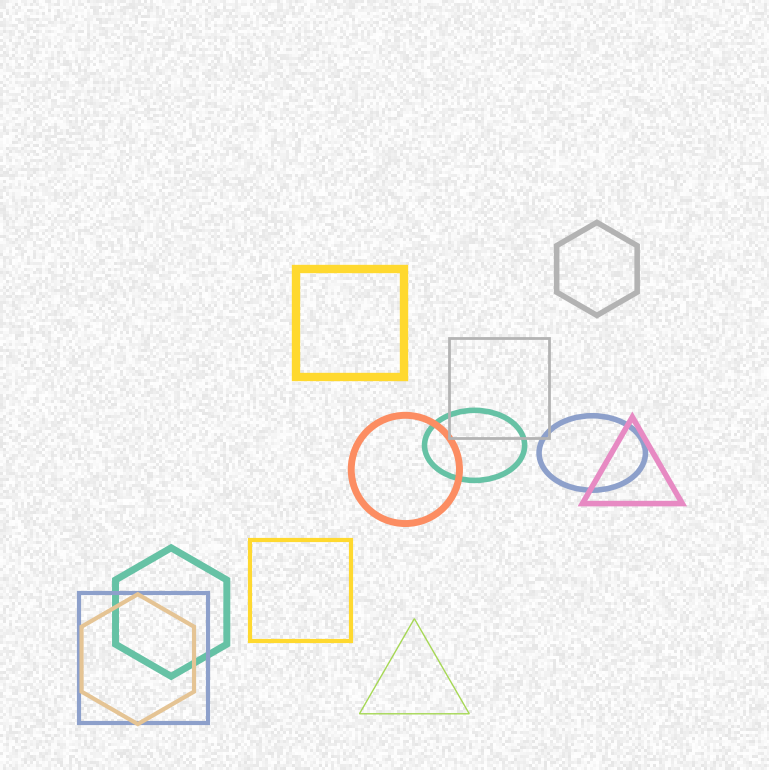[{"shape": "oval", "thickness": 2, "radius": 0.33, "center": [0.616, 0.422]}, {"shape": "hexagon", "thickness": 2.5, "radius": 0.42, "center": [0.222, 0.205]}, {"shape": "circle", "thickness": 2.5, "radius": 0.35, "center": [0.526, 0.39]}, {"shape": "oval", "thickness": 2, "radius": 0.35, "center": [0.769, 0.412]}, {"shape": "square", "thickness": 1.5, "radius": 0.42, "center": [0.187, 0.145]}, {"shape": "triangle", "thickness": 2, "radius": 0.37, "center": [0.821, 0.383]}, {"shape": "triangle", "thickness": 0.5, "radius": 0.41, "center": [0.538, 0.114]}, {"shape": "square", "thickness": 1.5, "radius": 0.33, "center": [0.39, 0.233]}, {"shape": "square", "thickness": 3, "radius": 0.35, "center": [0.455, 0.581]}, {"shape": "hexagon", "thickness": 1.5, "radius": 0.42, "center": [0.179, 0.144]}, {"shape": "hexagon", "thickness": 2, "radius": 0.3, "center": [0.775, 0.651]}, {"shape": "square", "thickness": 1, "radius": 0.32, "center": [0.648, 0.496]}]